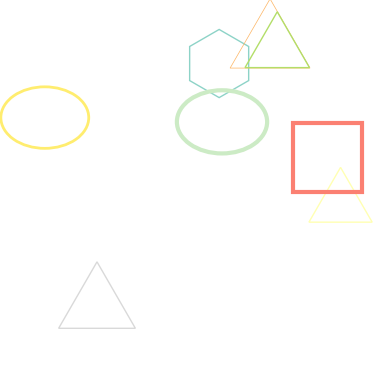[{"shape": "hexagon", "thickness": 1, "radius": 0.44, "center": [0.569, 0.835]}, {"shape": "triangle", "thickness": 1, "radius": 0.47, "center": [0.885, 0.47]}, {"shape": "square", "thickness": 3, "radius": 0.45, "center": [0.851, 0.591]}, {"shape": "triangle", "thickness": 0.5, "radius": 0.6, "center": [0.701, 0.883]}, {"shape": "triangle", "thickness": 1, "radius": 0.48, "center": [0.72, 0.873]}, {"shape": "triangle", "thickness": 1, "radius": 0.58, "center": [0.252, 0.205]}, {"shape": "oval", "thickness": 3, "radius": 0.59, "center": [0.577, 0.684]}, {"shape": "oval", "thickness": 2, "radius": 0.57, "center": [0.116, 0.695]}]